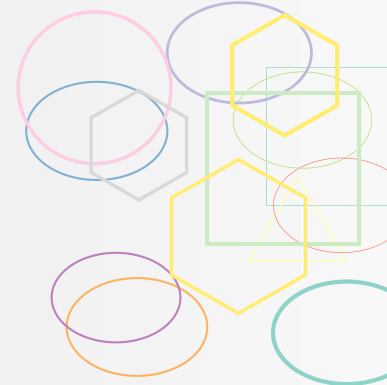[{"shape": "square", "thickness": 0.5, "radius": 0.9, "center": [0.864, 0.646]}, {"shape": "oval", "thickness": 3, "radius": 0.95, "center": [0.895, 0.136]}, {"shape": "triangle", "thickness": 1, "radius": 0.73, "center": [0.768, 0.395]}, {"shape": "oval", "thickness": 2, "radius": 0.93, "center": [0.618, 0.863]}, {"shape": "oval", "thickness": 0.5, "radius": 0.88, "center": [0.882, 0.467]}, {"shape": "oval", "thickness": 1.5, "radius": 0.91, "center": [0.25, 0.66]}, {"shape": "oval", "thickness": 1.5, "radius": 0.91, "center": [0.353, 0.151]}, {"shape": "oval", "thickness": 0.5, "radius": 0.89, "center": [0.781, 0.688]}, {"shape": "circle", "thickness": 2.5, "radius": 0.99, "center": [0.244, 0.772]}, {"shape": "hexagon", "thickness": 2.5, "radius": 0.71, "center": [0.358, 0.623]}, {"shape": "oval", "thickness": 1.5, "radius": 0.83, "center": [0.299, 0.227]}, {"shape": "square", "thickness": 3, "radius": 0.98, "center": [0.731, 0.563]}, {"shape": "hexagon", "thickness": 2.5, "radius": 1.0, "center": [0.615, 0.386]}, {"shape": "hexagon", "thickness": 3, "radius": 0.78, "center": [0.735, 0.804]}]